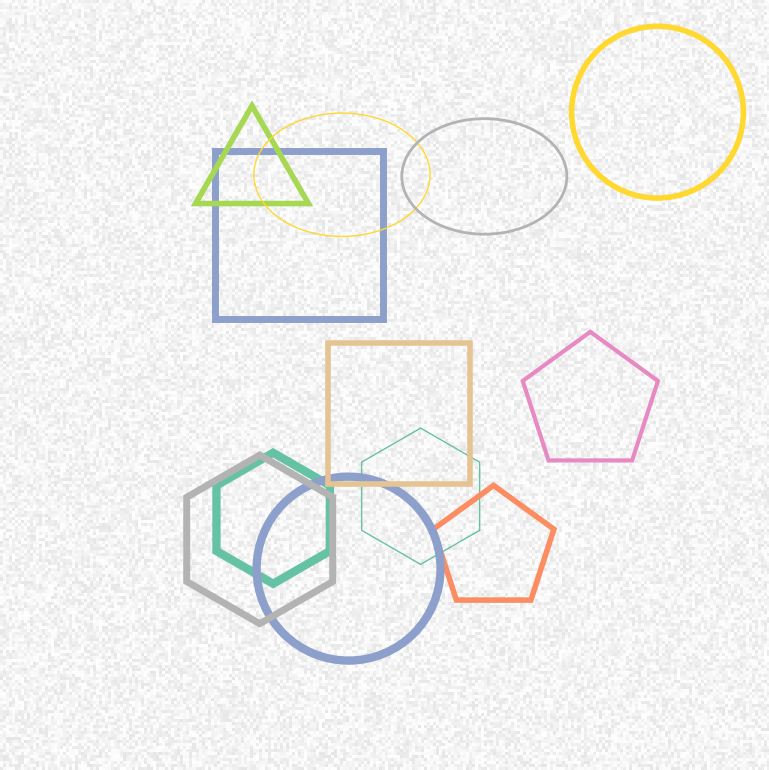[{"shape": "hexagon", "thickness": 0.5, "radius": 0.44, "center": [0.546, 0.356]}, {"shape": "hexagon", "thickness": 3, "radius": 0.43, "center": [0.355, 0.327]}, {"shape": "pentagon", "thickness": 2, "radius": 0.41, "center": [0.641, 0.287]}, {"shape": "square", "thickness": 2.5, "radius": 0.55, "center": [0.388, 0.695]}, {"shape": "circle", "thickness": 3, "radius": 0.6, "center": [0.453, 0.262]}, {"shape": "pentagon", "thickness": 1.5, "radius": 0.46, "center": [0.767, 0.477]}, {"shape": "triangle", "thickness": 2, "radius": 0.42, "center": [0.327, 0.778]}, {"shape": "oval", "thickness": 0.5, "radius": 0.57, "center": [0.444, 0.773]}, {"shape": "circle", "thickness": 2, "radius": 0.56, "center": [0.854, 0.854]}, {"shape": "square", "thickness": 2, "radius": 0.46, "center": [0.518, 0.463]}, {"shape": "oval", "thickness": 1, "radius": 0.54, "center": [0.629, 0.771]}, {"shape": "hexagon", "thickness": 2.5, "radius": 0.55, "center": [0.337, 0.3]}]